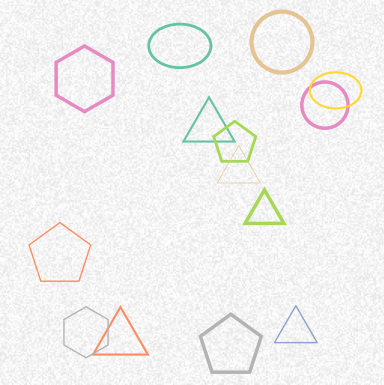[{"shape": "oval", "thickness": 2, "radius": 0.4, "center": [0.467, 0.881]}, {"shape": "triangle", "thickness": 1.5, "radius": 0.38, "center": [0.543, 0.671]}, {"shape": "triangle", "thickness": 1.5, "radius": 0.41, "center": [0.313, 0.12]}, {"shape": "pentagon", "thickness": 1, "radius": 0.42, "center": [0.156, 0.338]}, {"shape": "triangle", "thickness": 1, "radius": 0.32, "center": [0.768, 0.142]}, {"shape": "circle", "thickness": 2.5, "radius": 0.3, "center": [0.844, 0.727]}, {"shape": "hexagon", "thickness": 2.5, "radius": 0.43, "center": [0.22, 0.795]}, {"shape": "pentagon", "thickness": 2, "radius": 0.29, "center": [0.61, 0.628]}, {"shape": "triangle", "thickness": 2.5, "radius": 0.29, "center": [0.687, 0.449]}, {"shape": "oval", "thickness": 1.5, "radius": 0.34, "center": [0.872, 0.765]}, {"shape": "circle", "thickness": 3, "radius": 0.4, "center": [0.732, 0.891]}, {"shape": "triangle", "thickness": 0.5, "radius": 0.32, "center": [0.62, 0.557]}, {"shape": "hexagon", "thickness": 1, "radius": 0.33, "center": [0.223, 0.137]}, {"shape": "pentagon", "thickness": 2.5, "radius": 0.42, "center": [0.6, 0.101]}]